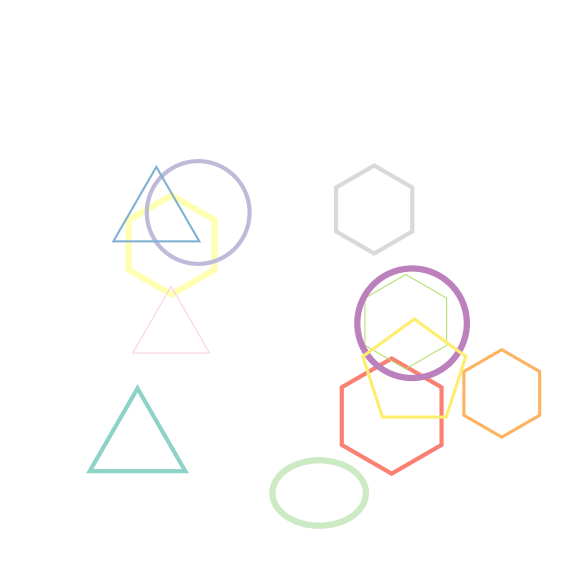[{"shape": "triangle", "thickness": 2, "radius": 0.48, "center": [0.238, 0.231]}, {"shape": "hexagon", "thickness": 3, "radius": 0.43, "center": [0.297, 0.575]}, {"shape": "circle", "thickness": 2, "radius": 0.44, "center": [0.343, 0.631]}, {"shape": "hexagon", "thickness": 2, "radius": 0.5, "center": [0.678, 0.279]}, {"shape": "triangle", "thickness": 1, "radius": 0.43, "center": [0.271, 0.624]}, {"shape": "hexagon", "thickness": 1.5, "radius": 0.38, "center": [0.869, 0.318]}, {"shape": "hexagon", "thickness": 0.5, "radius": 0.41, "center": [0.703, 0.442]}, {"shape": "triangle", "thickness": 0.5, "radius": 0.38, "center": [0.296, 0.426]}, {"shape": "hexagon", "thickness": 2, "radius": 0.38, "center": [0.648, 0.636]}, {"shape": "circle", "thickness": 3, "radius": 0.47, "center": [0.714, 0.439]}, {"shape": "oval", "thickness": 3, "radius": 0.4, "center": [0.553, 0.145]}, {"shape": "pentagon", "thickness": 1.5, "radius": 0.47, "center": [0.717, 0.353]}]